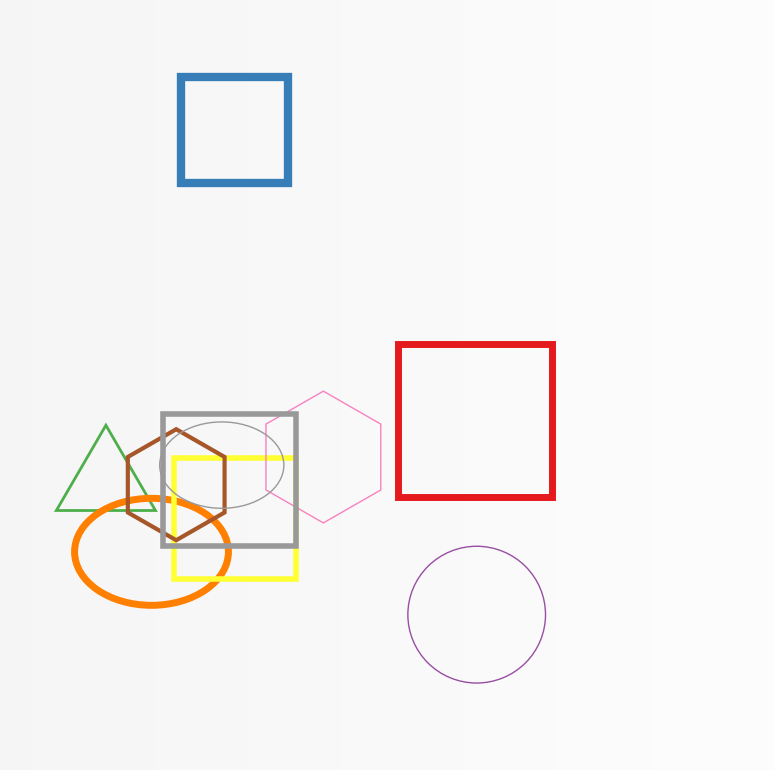[{"shape": "square", "thickness": 2.5, "radius": 0.5, "center": [0.613, 0.454]}, {"shape": "square", "thickness": 3, "radius": 0.34, "center": [0.303, 0.831]}, {"shape": "triangle", "thickness": 1, "radius": 0.37, "center": [0.137, 0.374]}, {"shape": "circle", "thickness": 0.5, "radius": 0.44, "center": [0.615, 0.202]}, {"shape": "oval", "thickness": 2.5, "radius": 0.5, "center": [0.195, 0.283]}, {"shape": "square", "thickness": 2, "radius": 0.39, "center": [0.303, 0.326]}, {"shape": "hexagon", "thickness": 1.5, "radius": 0.36, "center": [0.227, 0.37]}, {"shape": "hexagon", "thickness": 0.5, "radius": 0.43, "center": [0.417, 0.406]}, {"shape": "square", "thickness": 2, "radius": 0.43, "center": [0.296, 0.376]}, {"shape": "oval", "thickness": 0.5, "radius": 0.4, "center": [0.286, 0.396]}]